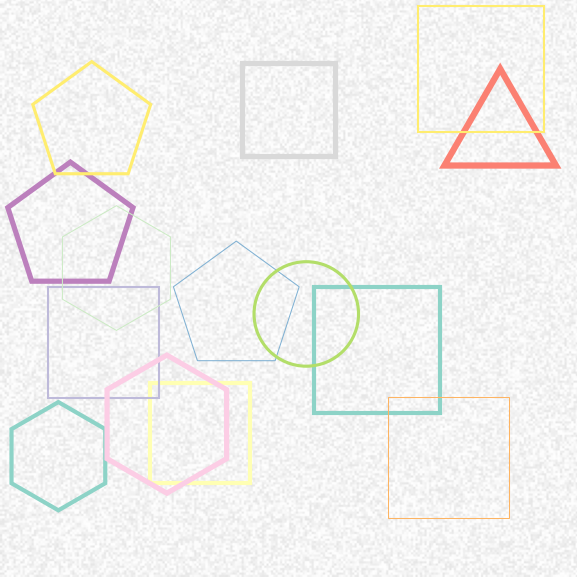[{"shape": "hexagon", "thickness": 2, "radius": 0.47, "center": [0.101, 0.209]}, {"shape": "square", "thickness": 2, "radius": 0.54, "center": [0.653, 0.393]}, {"shape": "square", "thickness": 2, "radius": 0.43, "center": [0.346, 0.249]}, {"shape": "square", "thickness": 1, "radius": 0.48, "center": [0.179, 0.406]}, {"shape": "triangle", "thickness": 3, "radius": 0.56, "center": [0.866, 0.768]}, {"shape": "pentagon", "thickness": 0.5, "radius": 0.57, "center": [0.409, 0.467]}, {"shape": "square", "thickness": 0.5, "radius": 0.53, "center": [0.777, 0.207]}, {"shape": "circle", "thickness": 1.5, "radius": 0.45, "center": [0.53, 0.455]}, {"shape": "hexagon", "thickness": 2.5, "radius": 0.6, "center": [0.289, 0.265]}, {"shape": "square", "thickness": 2.5, "radius": 0.4, "center": [0.499, 0.809]}, {"shape": "pentagon", "thickness": 2.5, "radius": 0.57, "center": [0.122, 0.604]}, {"shape": "hexagon", "thickness": 0.5, "radius": 0.54, "center": [0.202, 0.535]}, {"shape": "square", "thickness": 1, "radius": 0.54, "center": [0.832, 0.879]}, {"shape": "pentagon", "thickness": 1.5, "radius": 0.54, "center": [0.159, 0.785]}]